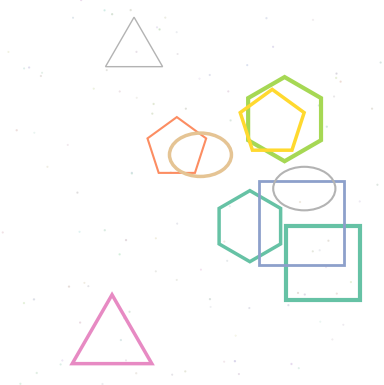[{"shape": "square", "thickness": 3, "radius": 0.48, "center": [0.838, 0.316]}, {"shape": "hexagon", "thickness": 2.5, "radius": 0.46, "center": [0.649, 0.413]}, {"shape": "pentagon", "thickness": 1.5, "radius": 0.4, "center": [0.459, 0.616]}, {"shape": "square", "thickness": 2, "radius": 0.55, "center": [0.783, 0.42]}, {"shape": "triangle", "thickness": 2.5, "radius": 0.6, "center": [0.291, 0.115]}, {"shape": "hexagon", "thickness": 3, "radius": 0.55, "center": [0.739, 0.691]}, {"shape": "pentagon", "thickness": 2.5, "radius": 0.44, "center": [0.707, 0.681]}, {"shape": "oval", "thickness": 2.5, "radius": 0.4, "center": [0.521, 0.598]}, {"shape": "oval", "thickness": 1.5, "radius": 0.4, "center": [0.79, 0.51]}, {"shape": "triangle", "thickness": 1, "radius": 0.43, "center": [0.348, 0.87]}]